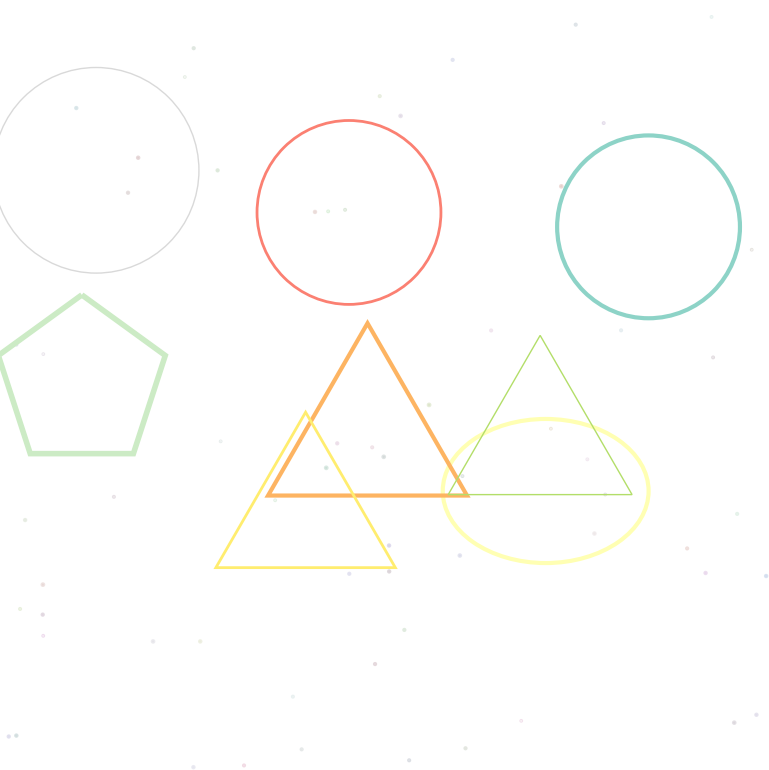[{"shape": "circle", "thickness": 1.5, "radius": 0.59, "center": [0.842, 0.705]}, {"shape": "oval", "thickness": 1.5, "radius": 0.67, "center": [0.709, 0.362]}, {"shape": "circle", "thickness": 1, "radius": 0.6, "center": [0.453, 0.724]}, {"shape": "triangle", "thickness": 1.5, "radius": 0.75, "center": [0.477, 0.431]}, {"shape": "triangle", "thickness": 0.5, "radius": 0.69, "center": [0.701, 0.427]}, {"shape": "circle", "thickness": 0.5, "radius": 0.67, "center": [0.125, 0.779]}, {"shape": "pentagon", "thickness": 2, "radius": 0.57, "center": [0.106, 0.503]}, {"shape": "triangle", "thickness": 1, "radius": 0.67, "center": [0.397, 0.33]}]